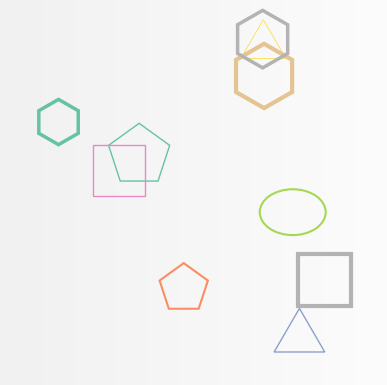[{"shape": "pentagon", "thickness": 1, "radius": 0.41, "center": [0.359, 0.597]}, {"shape": "hexagon", "thickness": 2.5, "radius": 0.29, "center": [0.151, 0.683]}, {"shape": "pentagon", "thickness": 1.5, "radius": 0.33, "center": [0.474, 0.251]}, {"shape": "triangle", "thickness": 1, "radius": 0.38, "center": [0.773, 0.123]}, {"shape": "square", "thickness": 1, "radius": 0.33, "center": [0.307, 0.557]}, {"shape": "oval", "thickness": 1.5, "radius": 0.43, "center": [0.755, 0.449]}, {"shape": "triangle", "thickness": 0.5, "radius": 0.34, "center": [0.68, 0.882]}, {"shape": "hexagon", "thickness": 3, "radius": 0.42, "center": [0.681, 0.803]}, {"shape": "square", "thickness": 3, "radius": 0.34, "center": [0.837, 0.273]}, {"shape": "hexagon", "thickness": 2.5, "radius": 0.37, "center": [0.678, 0.898]}]